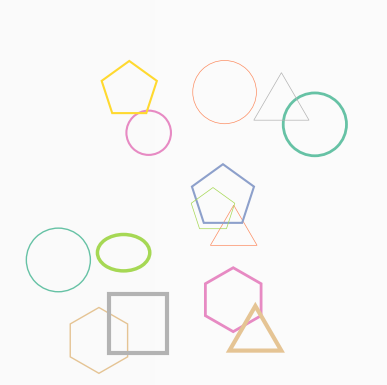[{"shape": "circle", "thickness": 2, "radius": 0.41, "center": [0.813, 0.677]}, {"shape": "circle", "thickness": 1, "radius": 0.41, "center": [0.151, 0.325]}, {"shape": "circle", "thickness": 0.5, "radius": 0.41, "center": [0.58, 0.761]}, {"shape": "triangle", "thickness": 0.5, "radius": 0.35, "center": [0.603, 0.398]}, {"shape": "pentagon", "thickness": 1.5, "radius": 0.42, "center": [0.575, 0.489]}, {"shape": "hexagon", "thickness": 2, "radius": 0.41, "center": [0.602, 0.222]}, {"shape": "circle", "thickness": 1.5, "radius": 0.29, "center": [0.384, 0.655]}, {"shape": "pentagon", "thickness": 0.5, "radius": 0.3, "center": [0.55, 0.454]}, {"shape": "oval", "thickness": 2.5, "radius": 0.34, "center": [0.319, 0.344]}, {"shape": "pentagon", "thickness": 1.5, "radius": 0.37, "center": [0.334, 0.767]}, {"shape": "triangle", "thickness": 3, "radius": 0.39, "center": [0.659, 0.128]}, {"shape": "hexagon", "thickness": 1, "radius": 0.43, "center": [0.255, 0.116]}, {"shape": "square", "thickness": 3, "radius": 0.38, "center": [0.356, 0.16]}, {"shape": "triangle", "thickness": 0.5, "radius": 0.41, "center": [0.726, 0.729]}]